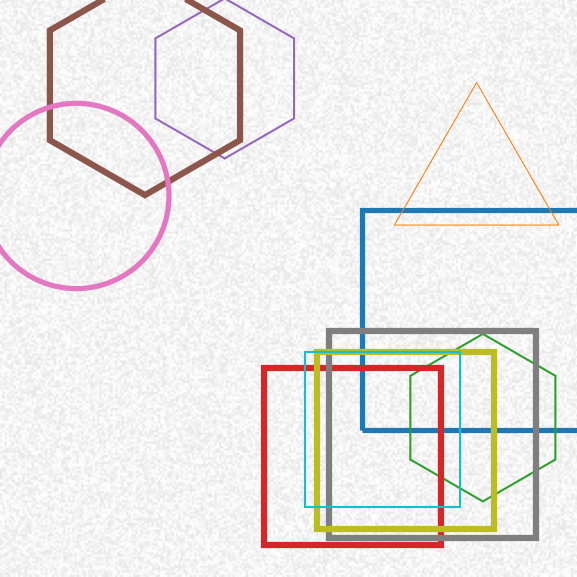[{"shape": "square", "thickness": 2.5, "radius": 0.95, "center": [0.817, 0.445]}, {"shape": "triangle", "thickness": 0.5, "radius": 0.82, "center": [0.825, 0.692]}, {"shape": "hexagon", "thickness": 1, "radius": 0.73, "center": [0.836, 0.276]}, {"shape": "square", "thickness": 3, "radius": 0.77, "center": [0.611, 0.208]}, {"shape": "hexagon", "thickness": 1, "radius": 0.69, "center": [0.389, 0.863]}, {"shape": "hexagon", "thickness": 3, "radius": 0.95, "center": [0.251, 0.851]}, {"shape": "circle", "thickness": 2.5, "radius": 0.8, "center": [0.132, 0.66]}, {"shape": "square", "thickness": 3, "radius": 0.9, "center": [0.749, 0.247]}, {"shape": "square", "thickness": 3, "radius": 0.76, "center": [0.702, 0.237]}, {"shape": "square", "thickness": 1, "radius": 0.67, "center": [0.662, 0.255]}]